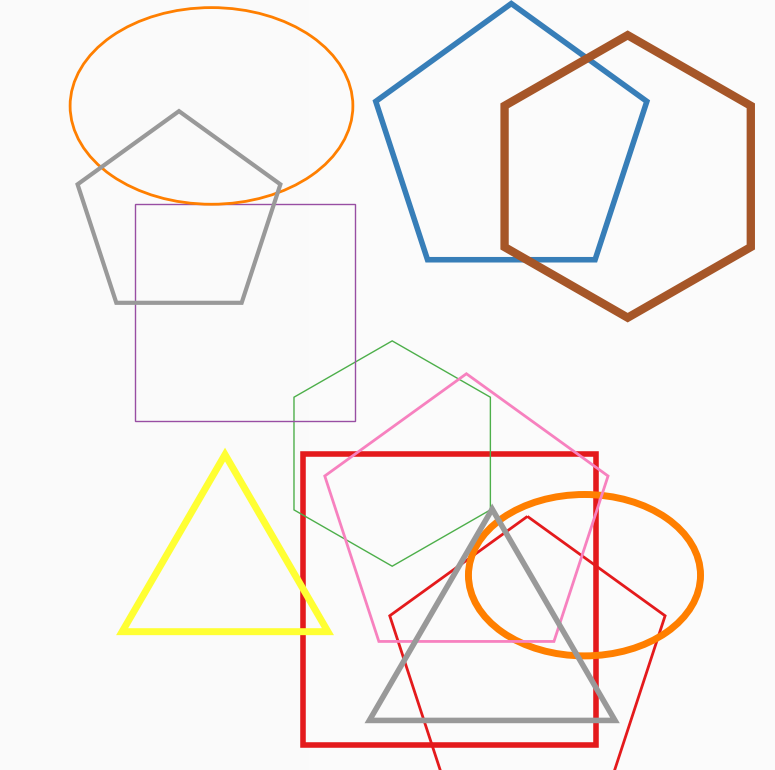[{"shape": "square", "thickness": 2, "radius": 0.95, "center": [0.58, 0.222]}, {"shape": "pentagon", "thickness": 1, "radius": 0.93, "center": [0.681, 0.143]}, {"shape": "pentagon", "thickness": 2, "radius": 0.92, "center": [0.66, 0.811]}, {"shape": "hexagon", "thickness": 0.5, "radius": 0.73, "center": [0.506, 0.411]}, {"shape": "square", "thickness": 0.5, "radius": 0.71, "center": [0.316, 0.594]}, {"shape": "oval", "thickness": 2.5, "radius": 0.75, "center": [0.754, 0.253]}, {"shape": "oval", "thickness": 1, "radius": 0.91, "center": [0.273, 0.862]}, {"shape": "triangle", "thickness": 2.5, "radius": 0.77, "center": [0.29, 0.256]}, {"shape": "hexagon", "thickness": 3, "radius": 0.92, "center": [0.81, 0.771]}, {"shape": "pentagon", "thickness": 1, "radius": 0.96, "center": [0.602, 0.322]}, {"shape": "pentagon", "thickness": 1.5, "radius": 0.69, "center": [0.231, 0.718]}, {"shape": "triangle", "thickness": 2, "radius": 0.91, "center": [0.635, 0.156]}]